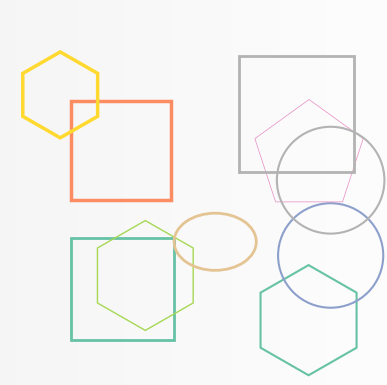[{"shape": "hexagon", "thickness": 1.5, "radius": 0.72, "center": [0.796, 0.168]}, {"shape": "square", "thickness": 2, "radius": 0.66, "center": [0.316, 0.25]}, {"shape": "square", "thickness": 2.5, "radius": 0.64, "center": [0.312, 0.609]}, {"shape": "circle", "thickness": 1.5, "radius": 0.68, "center": [0.853, 0.336]}, {"shape": "pentagon", "thickness": 0.5, "radius": 0.73, "center": [0.798, 0.595]}, {"shape": "hexagon", "thickness": 1, "radius": 0.71, "center": [0.375, 0.284]}, {"shape": "hexagon", "thickness": 2.5, "radius": 0.56, "center": [0.155, 0.754]}, {"shape": "oval", "thickness": 2, "radius": 0.53, "center": [0.555, 0.372]}, {"shape": "square", "thickness": 2, "radius": 0.75, "center": [0.765, 0.704]}, {"shape": "circle", "thickness": 1.5, "radius": 0.69, "center": [0.853, 0.532]}]